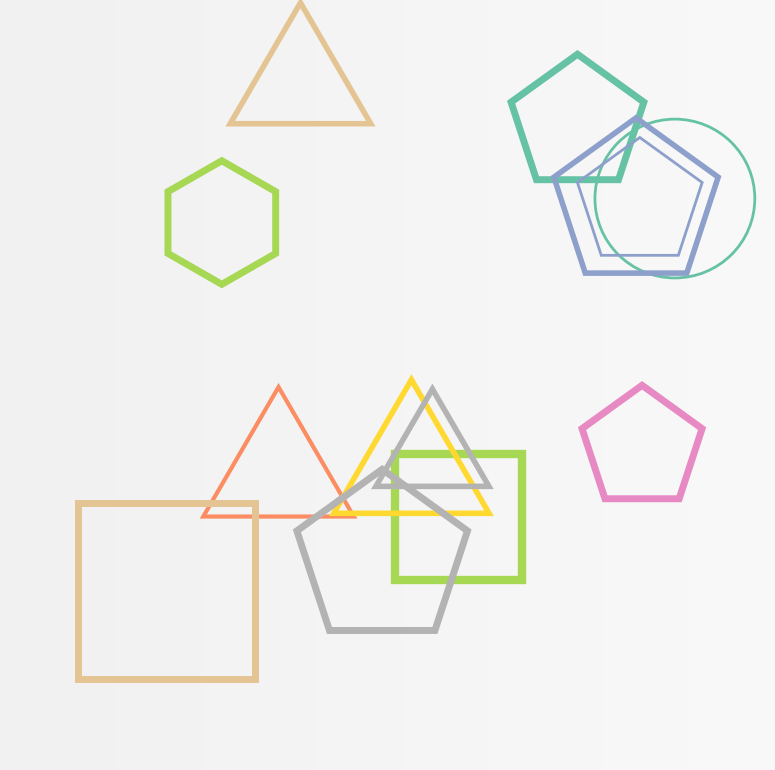[{"shape": "circle", "thickness": 1, "radius": 0.52, "center": [0.871, 0.742]}, {"shape": "pentagon", "thickness": 2.5, "radius": 0.45, "center": [0.745, 0.839]}, {"shape": "triangle", "thickness": 1.5, "radius": 0.56, "center": [0.359, 0.385]}, {"shape": "pentagon", "thickness": 1, "radius": 0.42, "center": [0.826, 0.737]}, {"shape": "pentagon", "thickness": 2, "radius": 0.56, "center": [0.821, 0.735]}, {"shape": "pentagon", "thickness": 2.5, "radius": 0.41, "center": [0.828, 0.418]}, {"shape": "hexagon", "thickness": 2.5, "radius": 0.4, "center": [0.286, 0.711]}, {"shape": "square", "thickness": 3, "radius": 0.41, "center": [0.591, 0.329]}, {"shape": "triangle", "thickness": 2, "radius": 0.58, "center": [0.531, 0.391]}, {"shape": "triangle", "thickness": 2, "radius": 0.52, "center": [0.388, 0.892]}, {"shape": "square", "thickness": 2.5, "radius": 0.57, "center": [0.215, 0.233]}, {"shape": "pentagon", "thickness": 2.5, "radius": 0.58, "center": [0.493, 0.275]}, {"shape": "triangle", "thickness": 2, "radius": 0.42, "center": [0.558, 0.41]}]